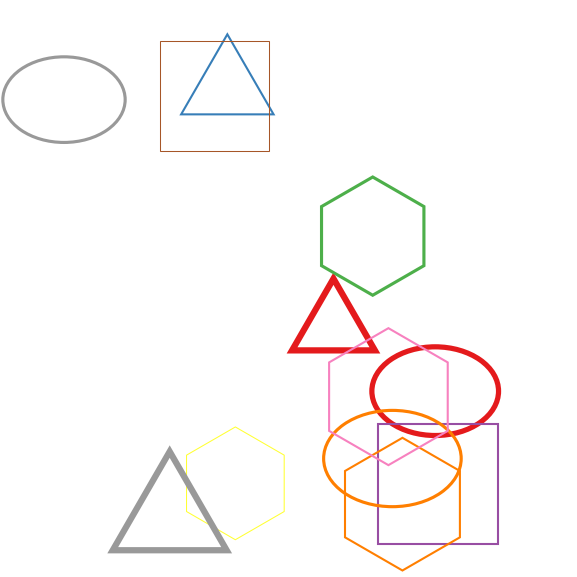[{"shape": "triangle", "thickness": 3, "radius": 0.41, "center": [0.577, 0.434]}, {"shape": "oval", "thickness": 2.5, "radius": 0.55, "center": [0.754, 0.322]}, {"shape": "triangle", "thickness": 1, "radius": 0.46, "center": [0.394, 0.847]}, {"shape": "hexagon", "thickness": 1.5, "radius": 0.51, "center": [0.645, 0.59]}, {"shape": "square", "thickness": 1, "radius": 0.52, "center": [0.758, 0.161]}, {"shape": "oval", "thickness": 1.5, "radius": 0.6, "center": [0.679, 0.205]}, {"shape": "hexagon", "thickness": 1, "radius": 0.57, "center": [0.697, 0.126]}, {"shape": "hexagon", "thickness": 0.5, "radius": 0.49, "center": [0.408, 0.162]}, {"shape": "square", "thickness": 0.5, "radius": 0.47, "center": [0.372, 0.833]}, {"shape": "hexagon", "thickness": 1, "radius": 0.59, "center": [0.673, 0.312]}, {"shape": "triangle", "thickness": 3, "radius": 0.57, "center": [0.294, 0.103]}, {"shape": "oval", "thickness": 1.5, "radius": 0.53, "center": [0.111, 0.827]}]